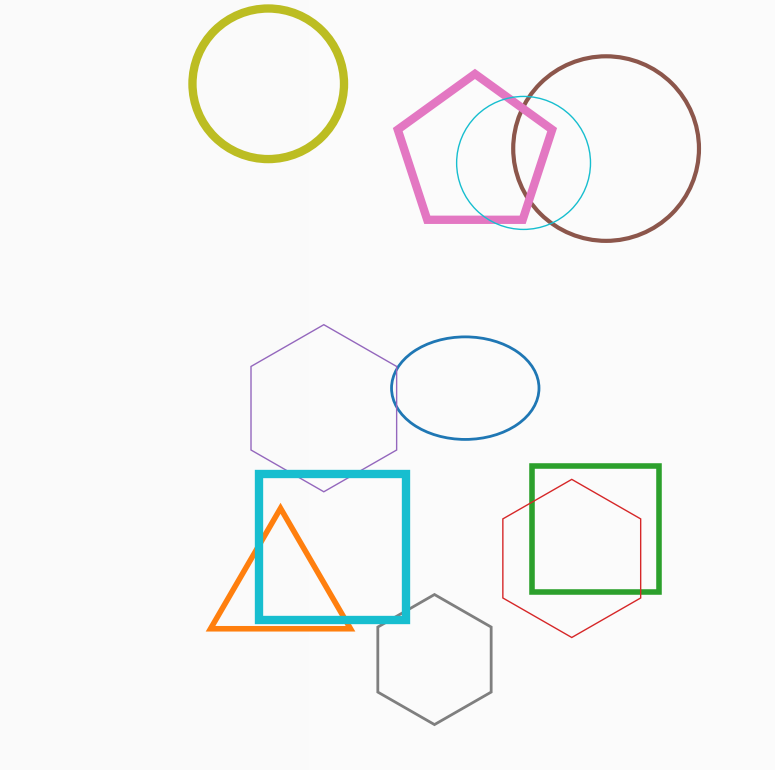[{"shape": "oval", "thickness": 1, "radius": 0.48, "center": [0.6, 0.496]}, {"shape": "triangle", "thickness": 2, "radius": 0.52, "center": [0.362, 0.236]}, {"shape": "square", "thickness": 2, "radius": 0.41, "center": [0.769, 0.313]}, {"shape": "hexagon", "thickness": 0.5, "radius": 0.51, "center": [0.738, 0.275]}, {"shape": "hexagon", "thickness": 0.5, "radius": 0.54, "center": [0.418, 0.47]}, {"shape": "circle", "thickness": 1.5, "radius": 0.6, "center": [0.782, 0.807]}, {"shape": "pentagon", "thickness": 3, "radius": 0.52, "center": [0.613, 0.799]}, {"shape": "hexagon", "thickness": 1, "radius": 0.42, "center": [0.561, 0.143]}, {"shape": "circle", "thickness": 3, "radius": 0.49, "center": [0.346, 0.891]}, {"shape": "square", "thickness": 3, "radius": 0.47, "center": [0.429, 0.29]}, {"shape": "circle", "thickness": 0.5, "radius": 0.43, "center": [0.676, 0.788]}]